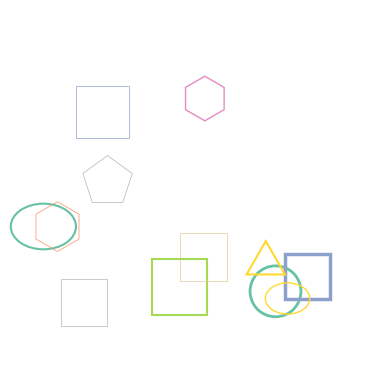[{"shape": "circle", "thickness": 2, "radius": 0.33, "center": [0.716, 0.243]}, {"shape": "oval", "thickness": 1.5, "radius": 0.42, "center": [0.113, 0.412]}, {"shape": "hexagon", "thickness": 0.5, "radius": 0.32, "center": [0.149, 0.411]}, {"shape": "square", "thickness": 2.5, "radius": 0.29, "center": [0.799, 0.282]}, {"shape": "square", "thickness": 0.5, "radius": 0.34, "center": [0.266, 0.709]}, {"shape": "hexagon", "thickness": 1, "radius": 0.29, "center": [0.532, 0.744]}, {"shape": "square", "thickness": 1.5, "radius": 0.36, "center": [0.467, 0.255]}, {"shape": "oval", "thickness": 1, "radius": 0.29, "center": [0.747, 0.225]}, {"shape": "triangle", "thickness": 1.5, "radius": 0.29, "center": [0.69, 0.316]}, {"shape": "square", "thickness": 0.5, "radius": 0.31, "center": [0.528, 0.332]}, {"shape": "square", "thickness": 0.5, "radius": 0.3, "center": [0.219, 0.214]}, {"shape": "pentagon", "thickness": 0.5, "radius": 0.34, "center": [0.279, 0.529]}]